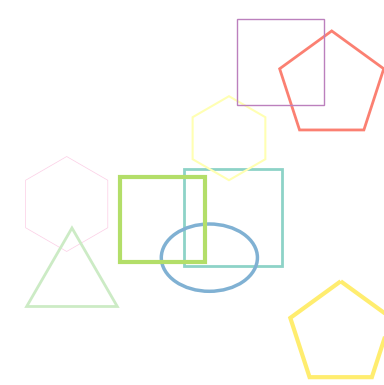[{"shape": "square", "thickness": 2, "radius": 0.64, "center": [0.606, 0.435]}, {"shape": "hexagon", "thickness": 1.5, "radius": 0.55, "center": [0.595, 0.641]}, {"shape": "pentagon", "thickness": 2, "radius": 0.71, "center": [0.862, 0.777]}, {"shape": "oval", "thickness": 2.5, "radius": 0.62, "center": [0.544, 0.331]}, {"shape": "square", "thickness": 3, "radius": 0.55, "center": [0.422, 0.43]}, {"shape": "hexagon", "thickness": 0.5, "radius": 0.62, "center": [0.173, 0.47]}, {"shape": "square", "thickness": 1, "radius": 0.56, "center": [0.728, 0.839]}, {"shape": "triangle", "thickness": 2, "radius": 0.68, "center": [0.187, 0.272]}, {"shape": "pentagon", "thickness": 3, "radius": 0.69, "center": [0.885, 0.132]}]